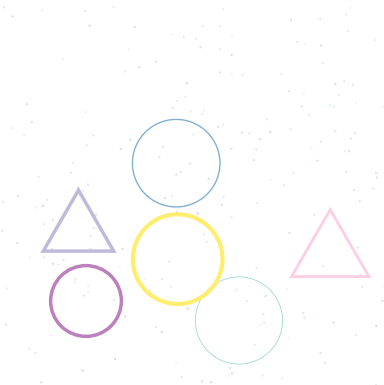[{"shape": "circle", "thickness": 0.5, "radius": 0.57, "center": [0.621, 0.168]}, {"shape": "triangle", "thickness": 2.5, "radius": 0.53, "center": [0.204, 0.401]}, {"shape": "circle", "thickness": 1, "radius": 0.57, "center": [0.458, 0.576]}, {"shape": "triangle", "thickness": 2, "radius": 0.58, "center": [0.858, 0.34]}, {"shape": "circle", "thickness": 2.5, "radius": 0.46, "center": [0.223, 0.218]}, {"shape": "circle", "thickness": 3, "radius": 0.58, "center": [0.462, 0.327]}]